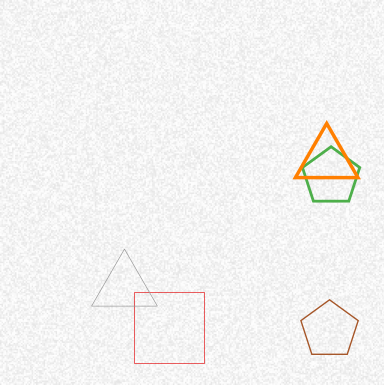[{"shape": "square", "thickness": 0.5, "radius": 0.46, "center": [0.439, 0.15]}, {"shape": "pentagon", "thickness": 2, "radius": 0.39, "center": [0.86, 0.541]}, {"shape": "triangle", "thickness": 2.5, "radius": 0.47, "center": [0.849, 0.586]}, {"shape": "pentagon", "thickness": 1, "radius": 0.39, "center": [0.856, 0.143]}, {"shape": "triangle", "thickness": 0.5, "radius": 0.49, "center": [0.323, 0.254]}]